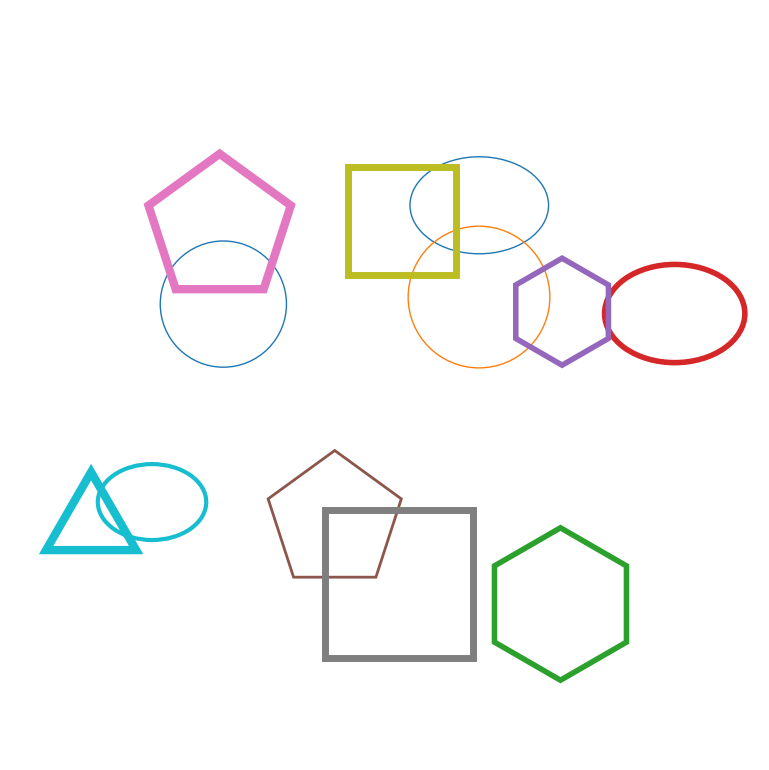[{"shape": "oval", "thickness": 0.5, "radius": 0.45, "center": [0.622, 0.733]}, {"shape": "circle", "thickness": 0.5, "radius": 0.41, "center": [0.29, 0.605]}, {"shape": "circle", "thickness": 0.5, "radius": 0.46, "center": [0.622, 0.614]}, {"shape": "hexagon", "thickness": 2, "radius": 0.49, "center": [0.728, 0.216]}, {"shape": "oval", "thickness": 2, "radius": 0.46, "center": [0.876, 0.593]}, {"shape": "hexagon", "thickness": 2, "radius": 0.35, "center": [0.73, 0.595]}, {"shape": "pentagon", "thickness": 1, "radius": 0.45, "center": [0.435, 0.324]}, {"shape": "pentagon", "thickness": 3, "radius": 0.49, "center": [0.285, 0.703]}, {"shape": "square", "thickness": 2.5, "radius": 0.48, "center": [0.518, 0.242]}, {"shape": "square", "thickness": 2.5, "radius": 0.35, "center": [0.522, 0.714]}, {"shape": "oval", "thickness": 1.5, "radius": 0.35, "center": [0.197, 0.348]}, {"shape": "triangle", "thickness": 3, "radius": 0.34, "center": [0.118, 0.319]}]